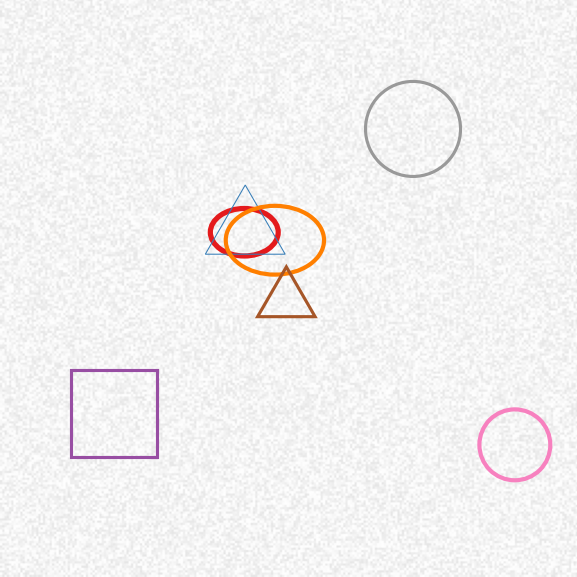[{"shape": "oval", "thickness": 2.5, "radius": 0.29, "center": [0.423, 0.597]}, {"shape": "triangle", "thickness": 0.5, "radius": 0.4, "center": [0.425, 0.599]}, {"shape": "square", "thickness": 1.5, "radius": 0.38, "center": [0.197, 0.283]}, {"shape": "oval", "thickness": 2, "radius": 0.43, "center": [0.476, 0.583]}, {"shape": "triangle", "thickness": 1.5, "radius": 0.29, "center": [0.496, 0.48]}, {"shape": "circle", "thickness": 2, "radius": 0.31, "center": [0.892, 0.229]}, {"shape": "circle", "thickness": 1.5, "radius": 0.41, "center": [0.715, 0.776]}]